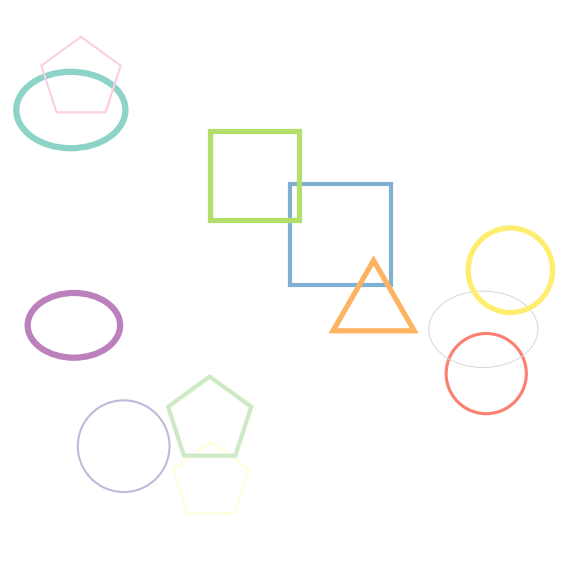[{"shape": "oval", "thickness": 3, "radius": 0.47, "center": [0.123, 0.809]}, {"shape": "pentagon", "thickness": 0.5, "radius": 0.34, "center": [0.366, 0.165]}, {"shape": "circle", "thickness": 1, "radius": 0.4, "center": [0.214, 0.226]}, {"shape": "circle", "thickness": 1.5, "radius": 0.35, "center": [0.842, 0.352]}, {"shape": "square", "thickness": 2, "radius": 0.44, "center": [0.589, 0.594]}, {"shape": "triangle", "thickness": 2.5, "radius": 0.41, "center": [0.647, 0.467]}, {"shape": "square", "thickness": 2.5, "radius": 0.38, "center": [0.441, 0.696]}, {"shape": "pentagon", "thickness": 1, "radius": 0.36, "center": [0.14, 0.863]}, {"shape": "oval", "thickness": 0.5, "radius": 0.47, "center": [0.837, 0.429]}, {"shape": "oval", "thickness": 3, "radius": 0.4, "center": [0.128, 0.436]}, {"shape": "pentagon", "thickness": 2, "radius": 0.38, "center": [0.363, 0.271]}, {"shape": "circle", "thickness": 2.5, "radius": 0.37, "center": [0.884, 0.531]}]